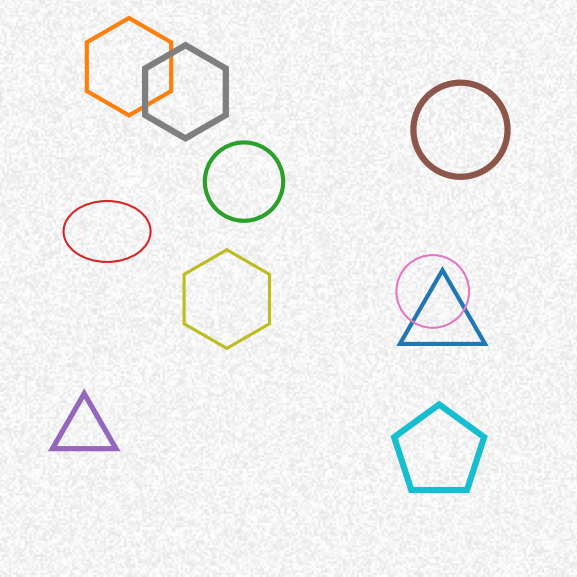[{"shape": "triangle", "thickness": 2, "radius": 0.43, "center": [0.766, 0.446]}, {"shape": "hexagon", "thickness": 2, "radius": 0.42, "center": [0.223, 0.884]}, {"shape": "circle", "thickness": 2, "radius": 0.34, "center": [0.423, 0.685]}, {"shape": "oval", "thickness": 1, "radius": 0.38, "center": [0.185, 0.598]}, {"shape": "triangle", "thickness": 2.5, "radius": 0.32, "center": [0.146, 0.254]}, {"shape": "circle", "thickness": 3, "radius": 0.41, "center": [0.797, 0.774]}, {"shape": "circle", "thickness": 1, "radius": 0.31, "center": [0.749, 0.494]}, {"shape": "hexagon", "thickness": 3, "radius": 0.4, "center": [0.321, 0.84]}, {"shape": "hexagon", "thickness": 1.5, "radius": 0.43, "center": [0.393, 0.481]}, {"shape": "pentagon", "thickness": 3, "radius": 0.41, "center": [0.76, 0.217]}]